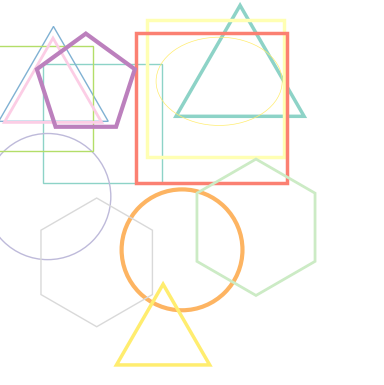[{"shape": "triangle", "thickness": 2.5, "radius": 0.96, "center": [0.624, 0.794]}, {"shape": "square", "thickness": 1, "radius": 0.77, "center": [0.265, 0.679]}, {"shape": "square", "thickness": 2.5, "radius": 0.89, "center": [0.56, 0.77]}, {"shape": "circle", "thickness": 1, "radius": 0.82, "center": [0.124, 0.489]}, {"shape": "square", "thickness": 2.5, "radius": 0.98, "center": [0.549, 0.719]}, {"shape": "triangle", "thickness": 1, "radius": 0.82, "center": [0.139, 0.767]}, {"shape": "circle", "thickness": 3, "radius": 0.78, "center": [0.473, 0.351]}, {"shape": "square", "thickness": 1, "radius": 0.68, "center": [0.105, 0.745]}, {"shape": "triangle", "thickness": 2, "radius": 0.73, "center": [0.138, 0.755]}, {"shape": "hexagon", "thickness": 1, "radius": 0.84, "center": [0.251, 0.318]}, {"shape": "pentagon", "thickness": 3, "radius": 0.67, "center": [0.223, 0.779]}, {"shape": "hexagon", "thickness": 2, "radius": 0.89, "center": [0.665, 0.41]}, {"shape": "oval", "thickness": 0.5, "radius": 0.82, "center": [0.569, 0.789]}, {"shape": "triangle", "thickness": 2.5, "radius": 0.7, "center": [0.424, 0.122]}]